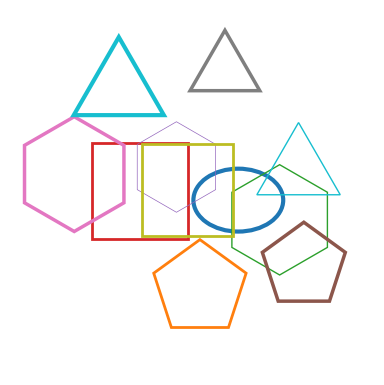[{"shape": "oval", "thickness": 3, "radius": 0.58, "center": [0.619, 0.48]}, {"shape": "pentagon", "thickness": 2, "radius": 0.63, "center": [0.519, 0.251]}, {"shape": "hexagon", "thickness": 1, "radius": 0.72, "center": [0.726, 0.429]}, {"shape": "square", "thickness": 2, "radius": 0.62, "center": [0.364, 0.504]}, {"shape": "hexagon", "thickness": 0.5, "radius": 0.59, "center": [0.458, 0.566]}, {"shape": "pentagon", "thickness": 2.5, "radius": 0.57, "center": [0.789, 0.309]}, {"shape": "hexagon", "thickness": 2.5, "radius": 0.75, "center": [0.193, 0.548]}, {"shape": "triangle", "thickness": 2.5, "radius": 0.52, "center": [0.584, 0.817]}, {"shape": "square", "thickness": 2, "radius": 0.59, "center": [0.488, 0.506]}, {"shape": "triangle", "thickness": 1, "radius": 0.63, "center": [0.775, 0.557]}, {"shape": "triangle", "thickness": 3, "radius": 0.68, "center": [0.309, 0.769]}]